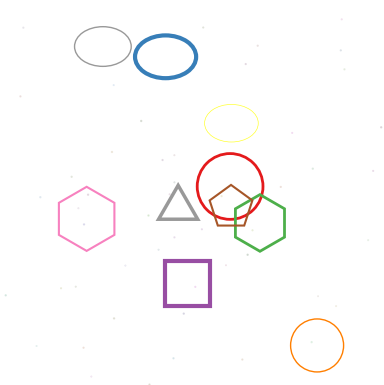[{"shape": "circle", "thickness": 2, "radius": 0.43, "center": [0.598, 0.516]}, {"shape": "oval", "thickness": 3, "radius": 0.4, "center": [0.43, 0.852]}, {"shape": "hexagon", "thickness": 2, "radius": 0.37, "center": [0.675, 0.421]}, {"shape": "square", "thickness": 3, "radius": 0.29, "center": [0.487, 0.264]}, {"shape": "circle", "thickness": 1, "radius": 0.34, "center": [0.824, 0.103]}, {"shape": "oval", "thickness": 0.5, "radius": 0.35, "center": [0.601, 0.68]}, {"shape": "pentagon", "thickness": 1.5, "radius": 0.29, "center": [0.6, 0.461]}, {"shape": "hexagon", "thickness": 1.5, "radius": 0.42, "center": [0.225, 0.432]}, {"shape": "oval", "thickness": 1, "radius": 0.37, "center": [0.267, 0.879]}, {"shape": "triangle", "thickness": 2.5, "radius": 0.29, "center": [0.463, 0.46]}]